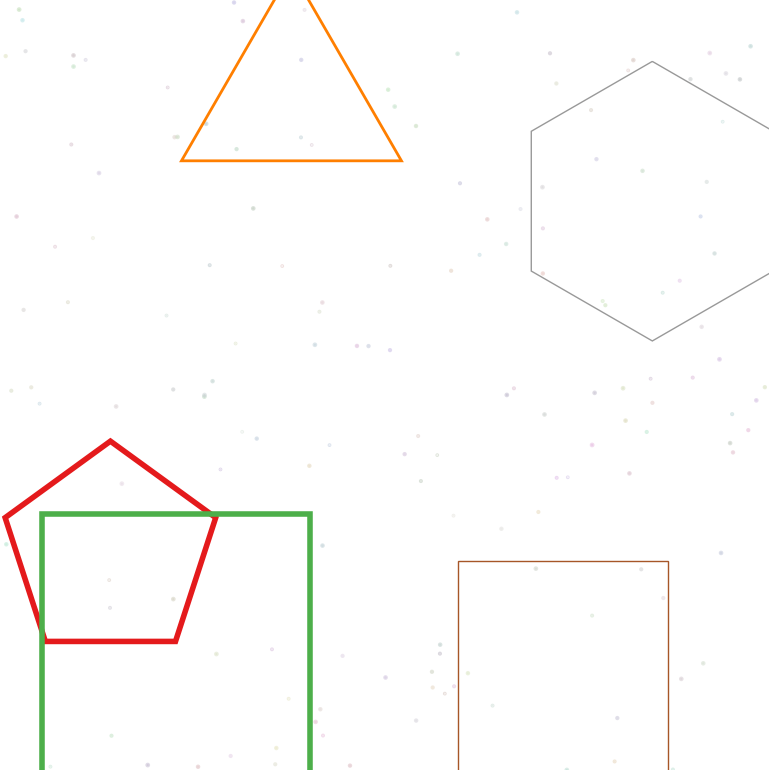[{"shape": "pentagon", "thickness": 2, "radius": 0.72, "center": [0.143, 0.283]}, {"shape": "square", "thickness": 2, "radius": 0.87, "center": [0.229, 0.158]}, {"shape": "triangle", "thickness": 1, "radius": 0.82, "center": [0.379, 0.874]}, {"shape": "square", "thickness": 0.5, "radius": 0.68, "center": [0.731, 0.135]}, {"shape": "hexagon", "thickness": 0.5, "radius": 0.91, "center": [0.847, 0.739]}]